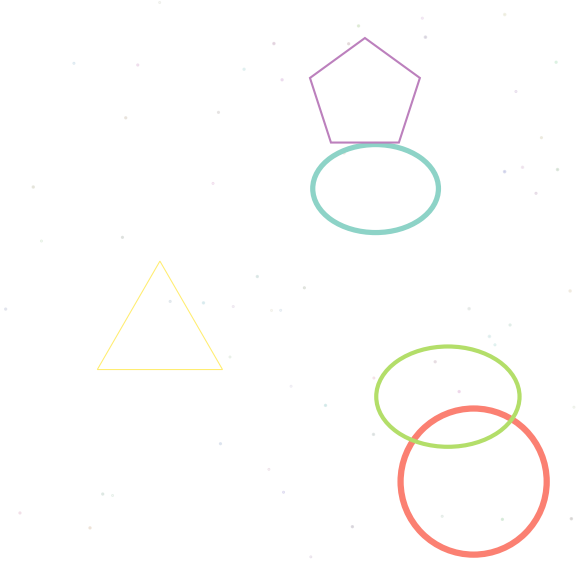[{"shape": "oval", "thickness": 2.5, "radius": 0.54, "center": [0.65, 0.673]}, {"shape": "circle", "thickness": 3, "radius": 0.63, "center": [0.82, 0.165]}, {"shape": "oval", "thickness": 2, "radius": 0.62, "center": [0.776, 0.312]}, {"shape": "pentagon", "thickness": 1, "radius": 0.5, "center": [0.632, 0.833]}, {"shape": "triangle", "thickness": 0.5, "radius": 0.63, "center": [0.277, 0.422]}]